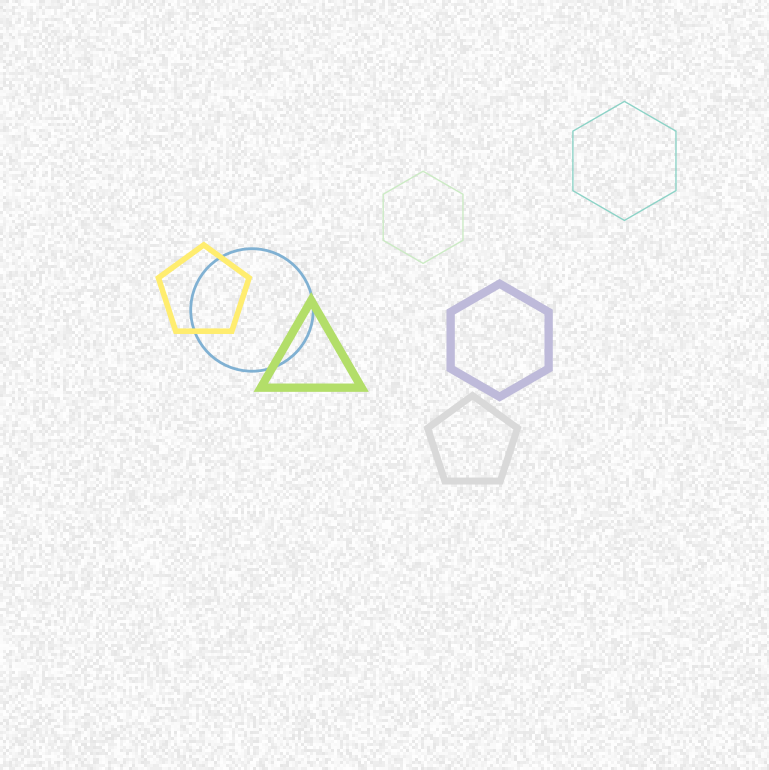[{"shape": "hexagon", "thickness": 0.5, "radius": 0.39, "center": [0.811, 0.791]}, {"shape": "hexagon", "thickness": 3, "radius": 0.37, "center": [0.649, 0.558]}, {"shape": "circle", "thickness": 1, "radius": 0.4, "center": [0.327, 0.597]}, {"shape": "triangle", "thickness": 3, "radius": 0.38, "center": [0.404, 0.534]}, {"shape": "pentagon", "thickness": 2.5, "radius": 0.31, "center": [0.614, 0.425]}, {"shape": "hexagon", "thickness": 0.5, "radius": 0.3, "center": [0.549, 0.718]}, {"shape": "pentagon", "thickness": 2, "radius": 0.31, "center": [0.265, 0.62]}]